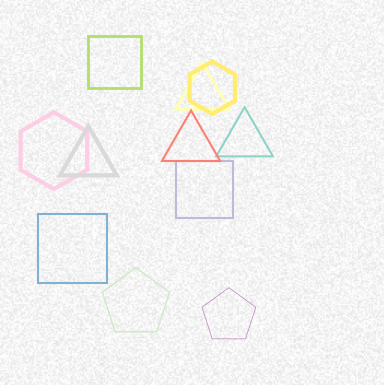[{"shape": "triangle", "thickness": 1.5, "radius": 0.43, "center": [0.635, 0.636]}, {"shape": "triangle", "thickness": 2, "radius": 0.4, "center": [0.525, 0.756]}, {"shape": "square", "thickness": 1.5, "radius": 0.37, "center": [0.531, 0.508]}, {"shape": "triangle", "thickness": 1.5, "radius": 0.44, "center": [0.496, 0.626]}, {"shape": "square", "thickness": 1.5, "radius": 0.45, "center": [0.188, 0.354]}, {"shape": "square", "thickness": 2, "radius": 0.34, "center": [0.297, 0.839]}, {"shape": "hexagon", "thickness": 3, "radius": 0.5, "center": [0.14, 0.609]}, {"shape": "triangle", "thickness": 3, "radius": 0.43, "center": [0.229, 0.587]}, {"shape": "pentagon", "thickness": 0.5, "radius": 0.37, "center": [0.595, 0.179]}, {"shape": "pentagon", "thickness": 1, "radius": 0.46, "center": [0.353, 0.213]}, {"shape": "hexagon", "thickness": 3, "radius": 0.34, "center": [0.551, 0.772]}]